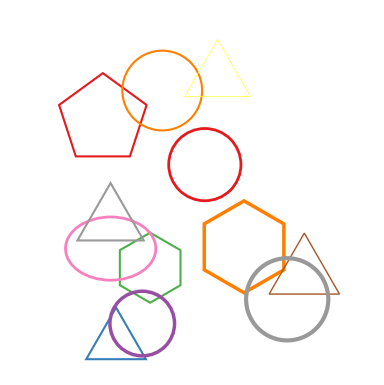[{"shape": "circle", "thickness": 2, "radius": 0.47, "center": [0.532, 0.572]}, {"shape": "pentagon", "thickness": 1.5, "radius": 0.6, "center": [0.267, 0.69]}, {"shape": "triangle", "thickness": 1.5, "radius": 0.45, "center": [0.301, 0.112]}, {"shape": "hexagon", "thickness": 1.5, "radius": 0.45, "center": [0.39, 0.305]}, {"shape": "circle", "thickness": 2.5, "radius": 0.42, "center": [0.369, 0.16]}, {"shape": "circle", "thickness": 1.5, "radius": 0.52, "center": [0.421, 0.765]}, {"shape": "hexagon", "thickness": 2.5, "radius": 0.6, "center": [0.634, 0.359]}, {"shape": "triangle", "thickness": 0.5, "radius": 0.49, "center": [0.565, 0.799]}, {"shape": "triangle", "thickness": 1, "radius": 0.53, "center": [0.79, 0.289]}, {"shape": "oval", "thickness": 2, "radius": 0.59, "center": [0.287, 0.354]}, {"shape": "triangle", "thickness": 1.5, "radius": 0.5, "center": [0.287, 0.425]}, {"shape": "circle", "thickness": 3, "radius": 0.53, "center": [0.746, 0.223]}]